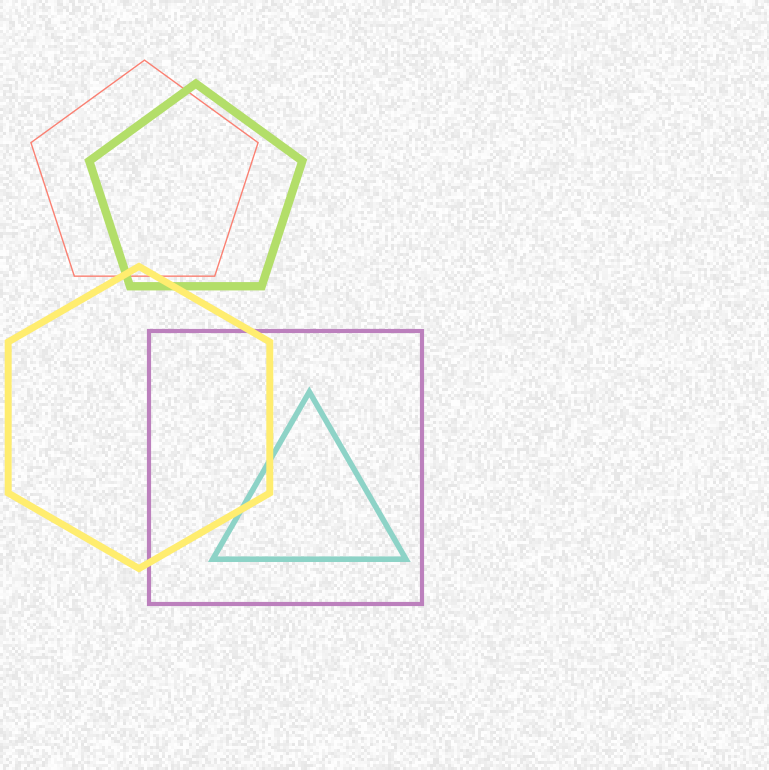[{"shape": "triangle", "thickness": 2, "radius": 0.72, "center": [0.402, 0.346]}, {"shape": "pentagon", "thickness": 0.5, "radius": 0.78, "center": [0.188, 0.767]}, {"shape": "pentagon", "thickness": 3, "radius": 0.73, "center": [0.254, 0.746]}, {"shape": "square", "thickness": 1.5, "radius": 0.89, "center": [0.371, 0.393]}, {"shape": "hexagon", "thickness": 2.5, "radius": 0.98, "center": [0.181, 0.458]}]